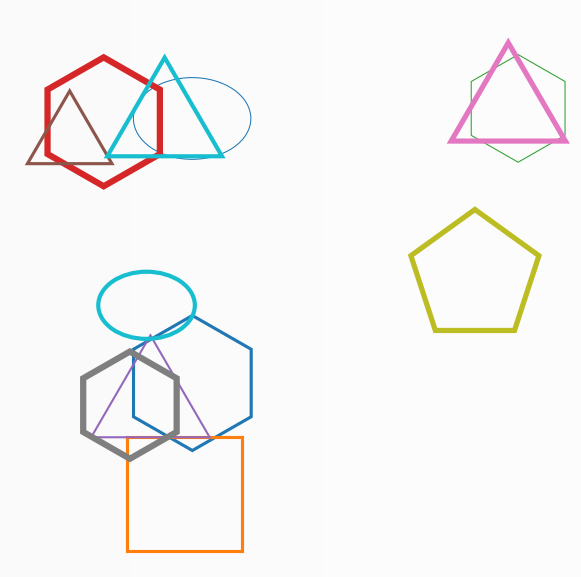[{"shape": "oval", "thickness": 0.5, "radius": 0.51, "center": [0.331, 0.794]}, {"shape": "hexagon", "thickness": 1.5, "radius": 0.58, "center": [0.331, 0.336]}, {"shape": "square", "thickness": 1.5, "radius": 0.49, "center": [0.318, 0.144]}, {"shape": "hexagon", "thickness": 0.5, "radius": 0.47, "center": [0.891, 0.811]}, {"shape": "hexagon", "thickness": 3, "radius": 0.56, "center": [0.178, 0.788]}, {"shape": "triangle", "thickness": 1, "radius": 0.59, "center": [0.259, 0.301]}, {"shape": "triangle", "thickness": 1.5, "radius": 0.42, "center": [0.12, 0.758]}, {"shape": "triangle", "thickness": 2.5, "radius": 0.57, "center": [0.874, 0.812]}, {"shape": "hexagon", "thickness": 3, "radius": 0.46, "center": [0.224, 0.298]}, {"shape": "pentagon", "thickness": 2.5, "radius": 0.58, "center": [0.817, 0.521]}, {"shape": "oval", "thickness": 2, "radius": 0.42, "center": [0.252, 0.47]}, {"shape": "triangle", "thickness": 2, "radius": 0.57, "center": [0.283, 0.785]}]